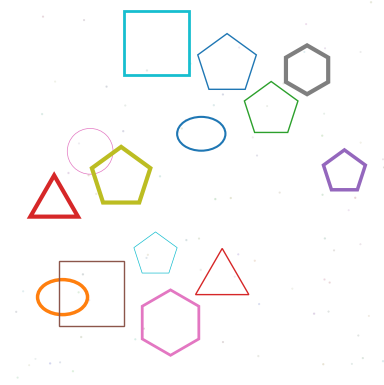[{"shape": "oval", "thickness": 1.5, "radius": 0.31, "center": [0.523, 0.653]}, {"shape": "pentagon", "thickness": 1, "radius": 0.4, "center": [0.59, 0.833]}, {"shape": "oval", "thickness": 2.5, "radius": 0.32, "center": [0.162, 0.228]}, {"shape": "pentagon", "thickness": 1, "radius": 0.37, "center": [0.704, 0.715]}, {"shape": "triangle", "thickness": 3, "radius": 0.36, "center": [0.141, 0.473]}, {"shape": "triangle", "thickness": 1, "radius": 0.4, "center": [0.577, 0.275]}, {"shape": "pentagon", "thickness": 2.5, "radius": 0.29, "center": [0.895, 0.553]}, {"shape": "square", "thickness": 1, "radius": 0.42, "center": [0.238, 0.238]}, {"shape": "hexagon", "thickness": 2, "radius": 0.42, "center": [0.443, 0.162]}, {"shape": "circle", "thickness": 0.5, "radius": 0.3, "center": [0.234, 0.607]}, {"shape": "hexagon", "thickness": 3, "radius": 0.32, "center": [0.798, 0.819]}, {"shape": "pentagon", "thickness": 3, "radius": 0.4, "center": [0.315, 0.539]}, {"shape": "square", "thickness": 2, "radius": 0.42, "center": [0.407, 0.888]}, {"shape": "pentagon", "thickness": 0.5, "radius": 0.3, "center": [0.404, 0.339]}]